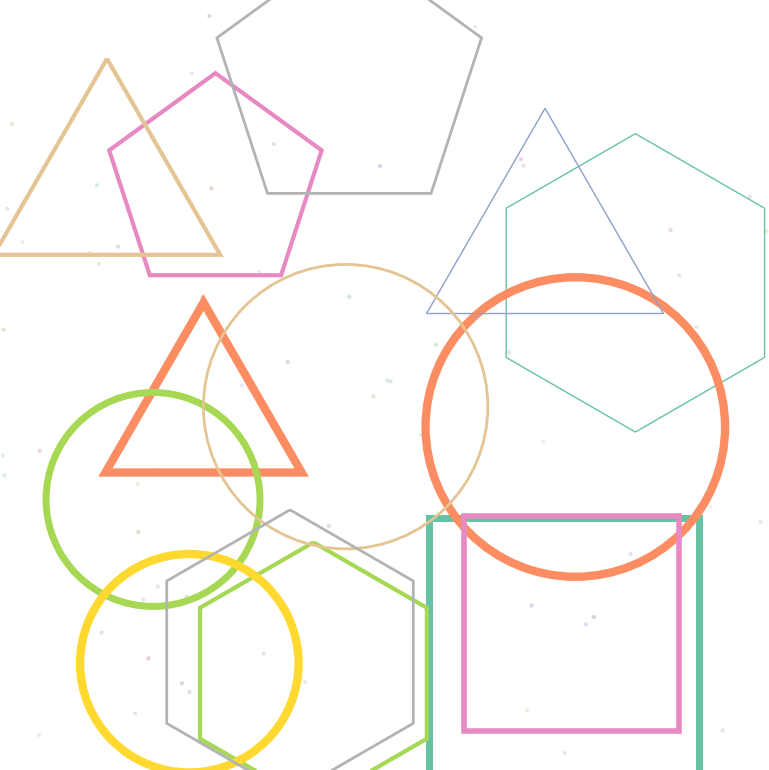[{"shape": "hexagon", "thickness": 0.5, "radius": 0.97, "center": [0.825, 0.633]}, {"shape": "square", "thickness": 2.5, "radius": 0.88, "center": [0.733, 0.152]}, {"shape": "circle", "thickness": 3, "radius": 0.97, "center": [0.747, 0.445]}, {"shape": "triangle", "thickness": 3, "radius": 0.74, "center": [0.264, 0.46]}, {"shape": "triangle", "thickness": 0.5, "radius": 0.89, "center": [0.708, 0.682]}, {"shape": "square", "thickness": 2, "radius": 0.7, "center": [0.742, 0.19]}, {"shape": "pentagon", "thickness": 1.5, "radius": 0.73, "center": [0.28, 0.76]}, {"shape": "circle", "thickness": 2.5, "radius": 0.69, "center": [0.199, 0.351]}, {"shape": "hexagon", "thickness": 1.5, "radius": 0.85, "center": [0.407, 0.126]}, {"shape": "circle", "thickness": 3, "radius": 0.71, "center": [0.246, 0.139]}, {"shape": "circle", "thickness": 1, "radius": 0.92, "center": [0.449, 0.472]}, {"shape": "triangle", "thickness": 1.5, "radius": 0.85, "center": [0.139, 0.754]}, {"shape": "pentagon", "thickness": 1, "radius": 0.9, "center": [0.454, 0.895]}, {"shape": "hexagon", "thickness": 1, "radius": 0.92, "center": [0.377, 0.153]}]